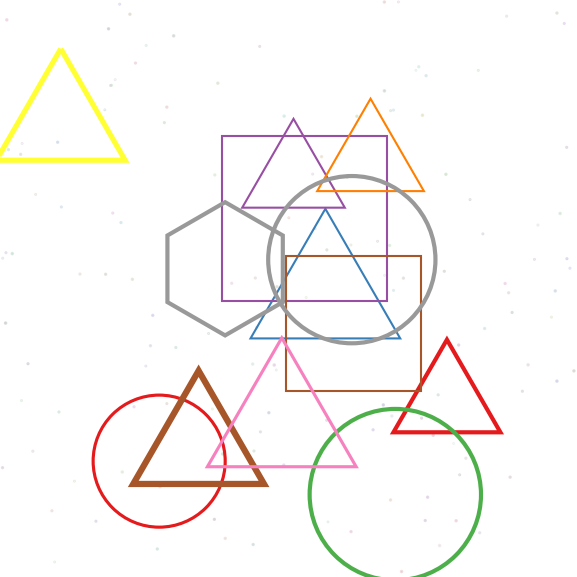[{"shape": "circle", "thickness": 1.5, "radius": 0.57, "center": [0.276, 0.201]}, {"shape": "triangle", "thickness": 2, "radius": 0.53, "center": [0.774, 0.304]}, {"shape": "triangle", "thickness": 1, "radius": 0.75, "center": [0.563, 0.488]}, {"shape": "circle", "thickness": 2, "radius": 0.74, "center": [0.685, 0.143]}, {"shape": "square", "thickness": 1, "radius": 0.71, "center": [0.528, 0.62]}, {"shape": "triangle", "thickness": 1, "radius": 0.51, "center": [0.508, 0.691]}, {"shape": "triangle", "thickness": 1, "radius": 0.53, "center": [0.642, 0.722]}, {"shape": "triangle", "thickness": 2.5, "radius": 0.64, "center": [0.105, 0.786]}, {"shape": "square", "thickness": 1, "radius": 0.58, "center": [0.613, 0.439]}, {"shape": "triangle", "thickness": 3, "radius": 0.65, "center": [0.344, 0.226]}, {"shape": "triangle", "thickness": 1.5, "radius": 0.74, "center": [0.488, 0.265]}, {"shape": "circle", "thickness": 2, "radius": 0.72, "center": [0.609, 0.55]}, {"shape": "hexagon", "thickness": 2, "radius": 0.58, "center": [0.39, 0.534]}]